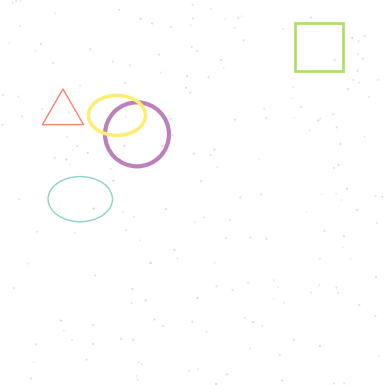[{"shape": "oval", "thickness": 1, "radius": 0.42, "center": [0.209, 0.483]}, {"shape": "triangle", "thickness": 1, "radius": 0.31, "center": [0.164, 0.707]}, {"shape": "square", "thickness": 2, "radius": 0.31, "center": [0.827, 0.877]}, {"shape": "circle", "thickness": 3, "radius": 0.42, "center": [0.356, 0.651]}, {"shape": "oval", "thickness": 2.5, "radius": 0.37, "center": [0.304, 0.7]}]